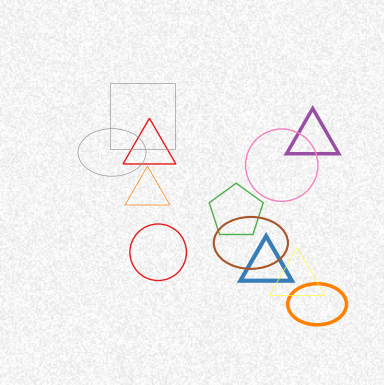[{"shape": "circle", "thickness": 1, "radius": 0.37, "center": [0.411, 0.345]}, {"shape": "triangle", "thickness": 1, "radius": 0.4, "center": [0.388, 0.614]}, {"shape": "triangle", "thickness": 3, "radius": 0.39, "center": [0.691, 0.31]}, {"shape": "pentagon", "thickness": 1, "radius": 0.37, "center": [0.614, 0.451]}, {"shape": "triangle", "thickness": 2.5, "radius": 0.39, "center": [0.812, 0.64]}, {"shape": "oval", "thickness": 2.5, "radius": 0.38, "center": [0.824, 0.21]}, {"shape": "triangle", "thickness": 0.5, "radius": 0.34, "center": [0.383, 0.501]}, {"shape": "triangle", "thickness": 0.5, "radius": 0.42, "center": [0.772, 0.274]}, {"shape": "oval", "thickness": 1.5, "radius": 0.48, "center": [0.652, 0.369]}, {"shape": "circle", "thickness": 1, "radius": 0.47, "center": [0.732, 0.571]}, {"shape": "square", "thickness": 0.5, "radius": 0.43, "center": [0.37, 0.699]}, {"shape": "oval", "thickness": 0.5, "radius": 0.44, "center": [0.291, 0.604]}]